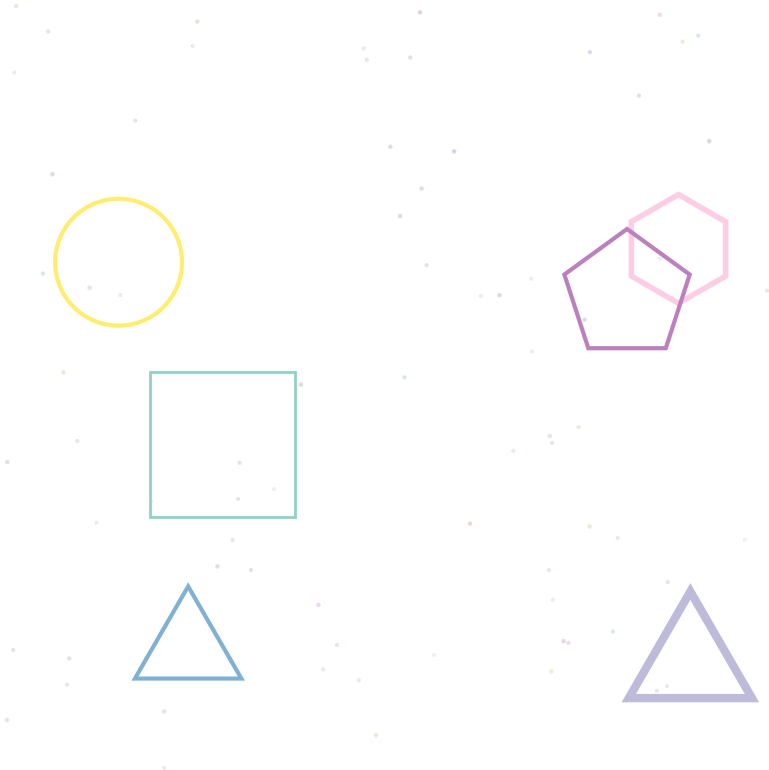[{"shape": "square", "thickness": 1, "radius": 0.47, "center": [0.289, 0.422]}, {"shape": "triangle", "thickness": 3, "radius": 0.46, "center": [0.897, 0.14]}, {"shape": "triangle", "thickness": 1.5, "radius": 0.4, "center": [0.244, 0.159]}, {"shape": "hexagon", "thickness": 2, "radius": 0.35, "center": [0.881, 0.677]}, {"shape": "pentagon", "thickness": 1.5, "radius": 0.43, "center": [0.814, 0.617]}, {"shape": "circle", "thickness": 1.5, "radius": 0.41, "center": [0.154, 0.659]}]